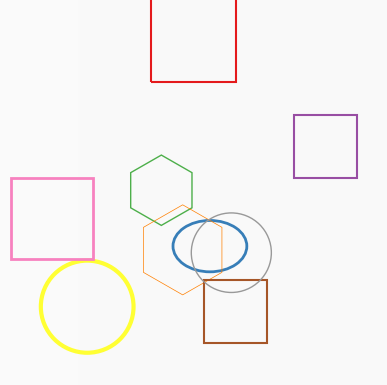[{"shape": "square", "thickness": 1.5, "radius": 0.55, "center": [0.499, 0.897]}, {"shape": "oval", "thickness": 2, "radius": 0.48, "center": [0.542, 0.361]}, {"shape": "hexagon", "thickness": 1, "radius": 0.46, "center": [0.416, 0.506]}, {"shape": "square", "thickness": 1.5, "radius": 0.41, "center": [0.841, 0.62]}, {"shape": "hexagon", "thickness": 0.5, "radius": 0.58, "center": [0.471, 0.351]}, {"shape": "circle", "thickness": 3, "radius": 0.6, "center": [0.225, 0.203]}, {"shape": "square", "thickness": 1.5, "radius": 0.41, "center": [0.608, 0.192]}, {"shape": "square", "thickness": 2, "radius": 0.53, "center": [0.134, 0.431]}, {"shape": "circle", "thickness": 1, "radius": 0.52, "center": [0.597, 0.344]}]